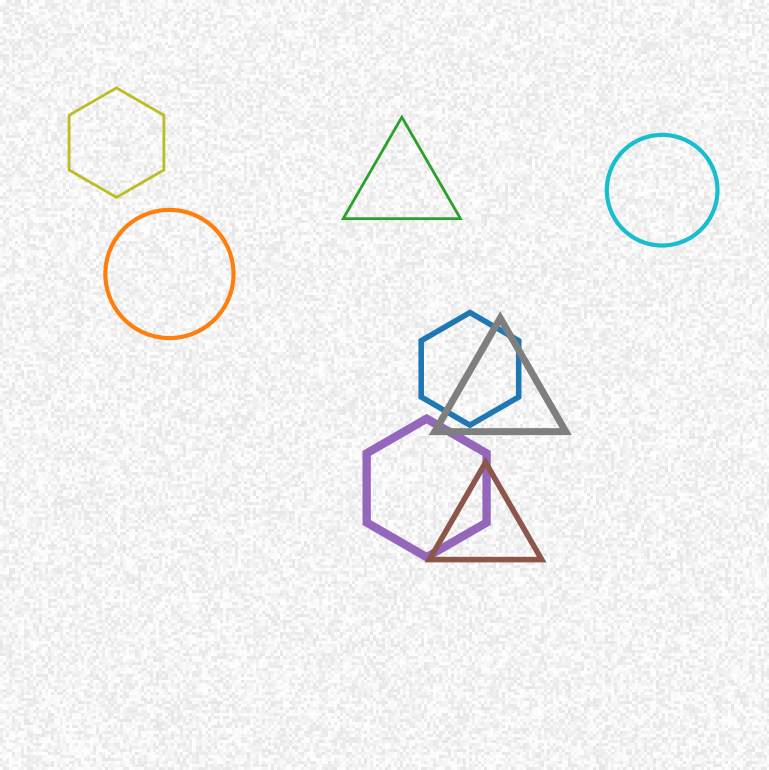[{"shape": "hexagon", "thickness": 2, "radius": 0.37, "center": [0.61, 0.521]}, {"shape": "circle", "thickness": 1.5, "radius": 0.42, "center": [0.22, 0.644]}, {"shape": "triangle", "thickness": 1, "radius": 0.44, "center": [0.522, 0.76]}, {"shape": "hexagon", "thickness": 3, "radius": 0.45, "center": [0.554, 0.366]}, {"shape": "triangle", "thickness": 2, "radius": 0.42, "center": [0.631, 0.315]}, {"shape": "triangle", "thickness": 2.5, "radius": 0.49, "center": [0.65, 0.489]}, {"shape": "hexagon", "thickness": 1, "radius": 0.36, "center": [0.151, 0.815]}, {"shape": "circle", "thickness": 1.5, "radius": 0.36, "center": [0.86, 0.753]}]